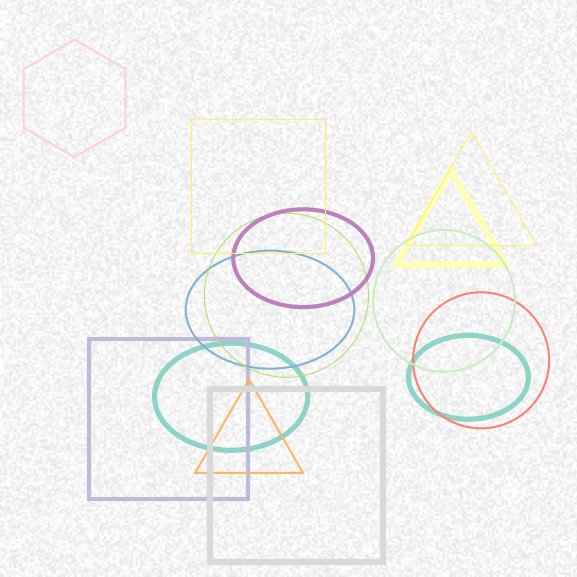[{"shape": "oval", "thickness": 2.5, "radius": 0.66, "center": [0.4, 0.312]}, {"shape": "oval", "thickness": 2.5, "radius": 0.52, "center": [0.811, 0.346]}, {"shape": "triangle", "thickness": 3, "radius": 0.55, "center": [0.781, 0.596]}, {"shape": "square", "thickness": 2, "radius": 0.69, "center": [0.292, 0.273]}, {"shape": "circle", "thickness": 1, "radius": 0.59, "center": [0.833, 0.375]}, {"shape": "oval", "thickness": 1, "radius": 0.73, "center": [0.468, 0.463]}, {"shape": "triangle", "thickness": 1, "radius": 0.54, "center": [0.431, 0.234]}, {"shape": "circle", "thickness": 0.5, "radius": 0.71, "center": [0.496, 0.488]}, {"shape": "hexagon", "thickness": 1, "radius": 0.51, "center": [0.129, 0.829]}, {"shape": "square", "thickness": 3, "radius": 0.75, "center": [0.513, 0.176]}, {"shape": "oval", "thickness": 2, "radius": 0.6, "center": [0.525, 0.552]}, {"shape": "circle", "thickness": 1, "radius": 0.61, "center": [0.769, 0.478]}, {"shape": "triangle", "thickness": 0.5, "radius": 0.65, "center": [0.816, 0.64]}, {"shape": "square", "thickness": 0.5, "radius": 0.58, "center": [0.446, 0.677]}]